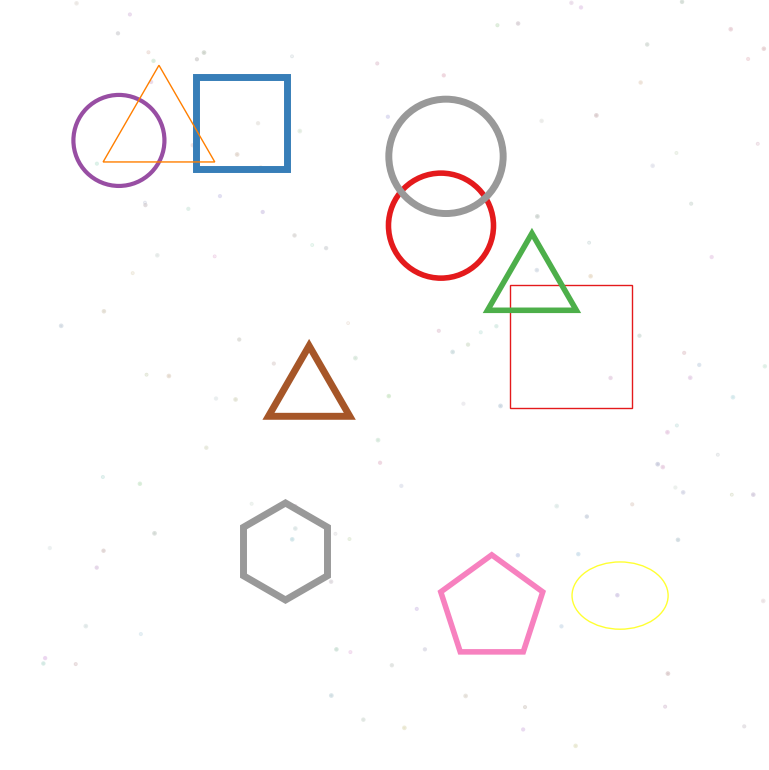[{"shape": "square", "thickness": 0.5, "radius": 0.4, "center": [0.741, 0.55]}, {"shape": "circle", "thickness": 2, "radius": 0.34, "center": [0.573, 0.707]}, {"shape": "square", "thickness": 2.5, "radius": 0.3, "center": [0.314, 0.84]}, {"shape": "triangle", "thickness": 2, "radius": 0.33, "center": [0.691, 0.63]}, {"shape": "circle", "thickness": 1.5, "radius": 0.3, "center": [0.154, 0.818]}, {"shape": "triangle", "thickness": 0.5, "radius": 0.42, "center": [0.206, 0.832]}, {"shape": "oval", "thickness": 0.5, "radius": 0.31, "center": [0.805, 0.227]}, {"shape": "triangle", "thickness": 2.5, "radius": 0.31, "center": [0.401, 0.49]}, {"shape": "pentagon", "thickness": 2, "radius": 0.35, "center": [0.639, 0.21]}, {"shape": "hexagon", "thickness": 2.5, "radius": 0.31, "center": [0.371, 0.284]}, {"shape": "circle", "thickness": 2.5, "radius": 0.37, "center": [0.579, 0.797]}]